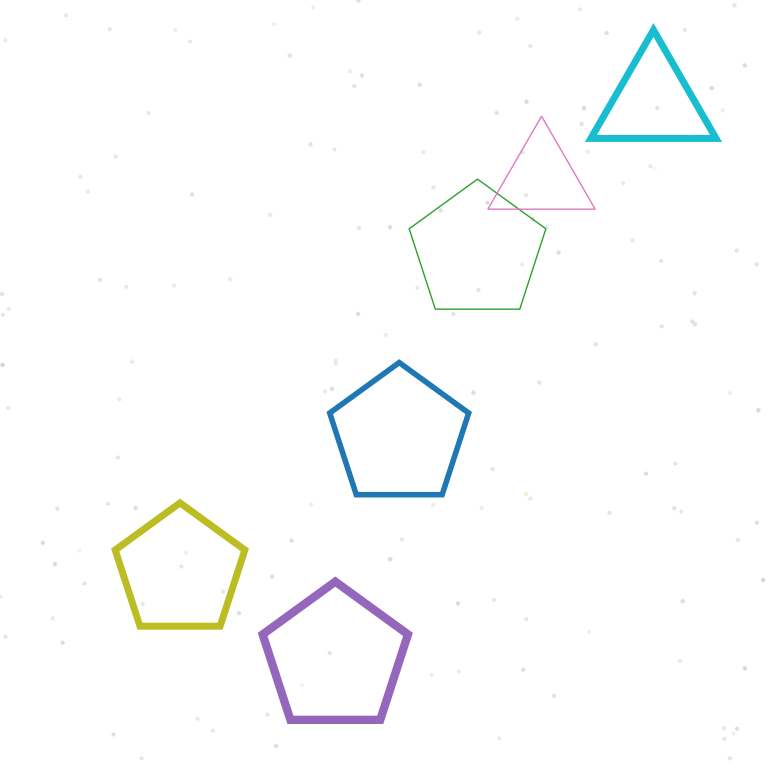[{"shape": "pentagon", "thickness": 2, "radius": 0.47, "center": [0.518, 0.434]}, {"shape": "pentagon", "thickness": 0.5, "radius": 0.47, "center": [0.62, 0.674]}, {"shape": "pentagon", "thickness": 3, "radius": 0.5, "center": [0.435, 0.145]}, {"shape": "triangle", "thickness": 0.5, "radius": 0.4, "center": [0.703, 0.769]}, {"shape": "pentagon", "thickness": 2.5, "radius": 0.44, "center": [0.234, 0.258]}, {"shape": "triangle", "thickness": 2.5, "radius": 0.47, "center": [0.849, 0.867]}]